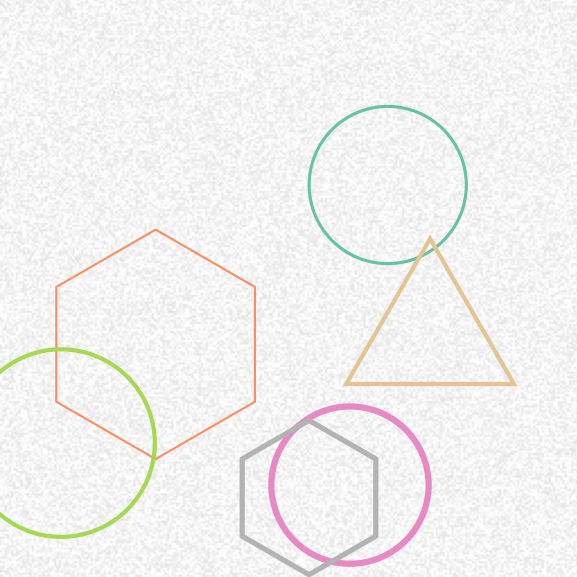[{"shape": "circle", "thickness": 1.5, "radius": 0.68, "center": [0.671, 0.679]}, {"shape": "hexagon", "thickness": 1, "radius": 0.99, "center": [0.269, 0.403]}, {"shape": "circle", "thickness": 3, "radius": 0.68, "center": [0.606, 0.159]}, {"shape": "circle", "thickness": 2, "radius": 0.81, "center": [0.106, 0.232]}, {"shape": "triangle", "thickness": 2, "radius": 0.84, "center": [0.745, 0.418]}, {"shape": "hexagon", "thickness": 2.5, "radius": 0.67, "center": [0.535, 0.138]}]